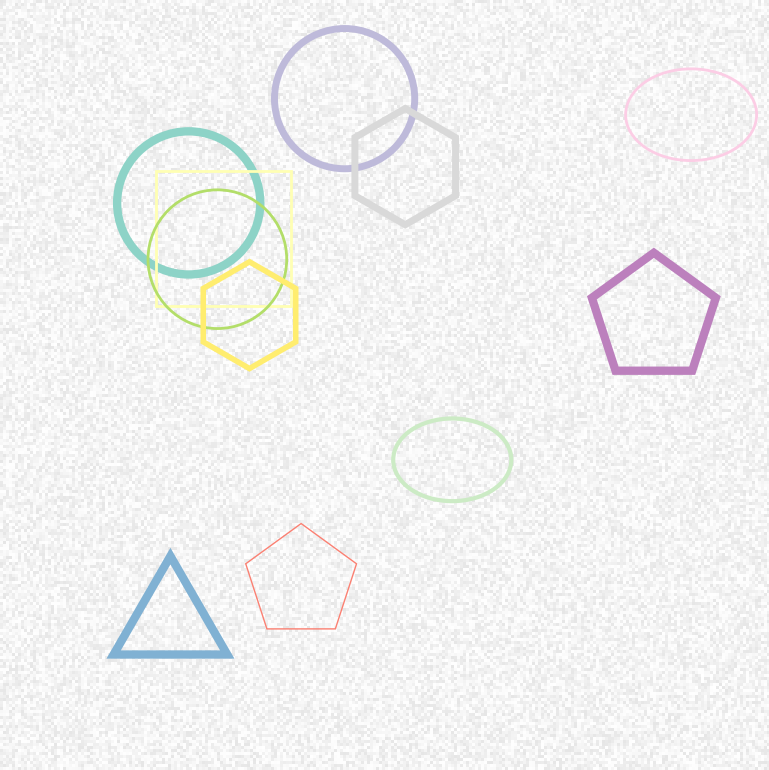[{"shape": "circle", "thickness": 3, "radius": 0.46, "center": [0.245, 0.736]}, {"shape": "square", "thickness": 1, "radius": 0.44, "center": [0.29, 0.69]}, {"shape": "circle", "thickness": 2.5, "radius": 0.46, "center": [0.448, 0.872]}, {"shape": "pentagon", "thickness": 0.5, "radius": 0.38, "center": [0.391, 0.244]}, {"shape": "triangle", "thickness": 3, "radius": 0.43, "center": [0.221, 0.193]}, {"shape": "circle", "thickness": 1, "radius": 0.45, "center": [0.282, 0.663]}, {"shape": "oval", "thickness": 1, "radius": 0.43, "center": [0.898, 0.851]}, {"shape": "hexagon", "thickness": 2.5, "radius": 0.38, "center": [0.526, 0.784]}, {"shape": "pentagon", "thickness": 3, "radius": 0.42, "center": [0.849, 0.587]}, {"shape": "oval", "thickness": 1.5, "radius": 0.38, "center": [0.587, 0.403]}, {"shape": "hexagon", "thickness": 2, "radius": 0.35, "center": [0.324, 0.591]}]